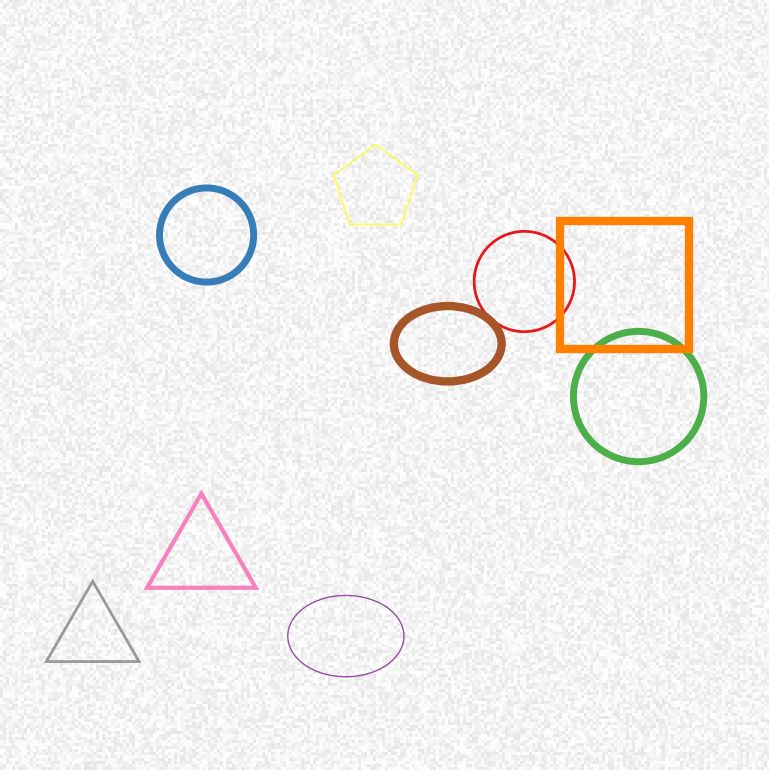[{"shape": "circle", "thickness": 1, "radius": 0.33, "center": [0.681, 0.634]}, {"shape": "circle", "thickness": 2.5, "radius": 0.31, "center": [0.268, 0.695]}, {"shape": "circle", "thickness": 2.5, "radius": 0.42, "center": [0.829, 0.485]}, {"shape": "oval", "thickness": 0.5, "radius": 0.38, "center": [0.449, 0.174]}, {"shape": "square", "thickness": 3, "radius": 0.42, "center": [0.811, 0.63]}, {"shape": "pentagon", "thickness": 0.5, "radius": 0.29, "center": [0.488, 0.755]}, {"shape": "oval", "thickness": 3, "radius": 0.35, "center": [0.581, 0.554]}, {"shape": "triangle", "thickness": 1.5, "radius": 0.41, "center": [0.262, 0.277]}, {"shape": "triangle", "thickness": 1, "radius": 0.35, "center": [0.12, 0.176]}]